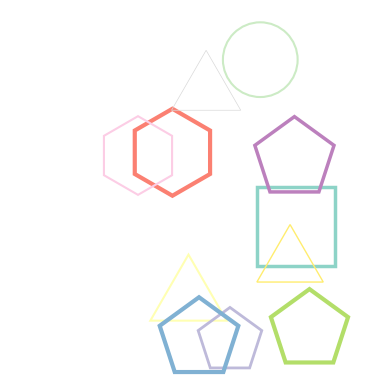[{"shape": "square", "thickness": 2.5, "radius": 0.51, "center": [0.769, 0.411]}, {"shape": "triangle", "thickness": 1.5, "radius": 0.57, "center": [0.49, 0.224]}, {"shape": "pentagon", "thickness": 2, "radius": 0.43, "center": [0.597, 0.115]}, {"shape": "hexagon", "thickness": 3, "radius": 0.56, "center": [0.448, 0.605]}, {"shape": "pentagon", "thickness": 3, "radius": 0.54, "center": [0.517, 0.121]}, {"shape": "pentagon", "thickness": 3, "radius": 0.53, "center": [0.804, 0.144]}, {"shape": "hexagon", "thickness": 1.5, "radius": 0.51, "center": [0.358, 0.596]}, {"shape": "triangle", "thickness": 0.5, "radius": 0.52, "center": [0.535, 0.766]}, {"shape": "pentagon", "thickness": 2.5, "radius": 0.54, "center": [0.765, 0.589]}, {"shape": "circle", "thickness": 1.5, "radius": 0.49, "center": [0.676, 0.845]}, {"shape": "triangle", "thickness": 1, "radius": 0.5, "center": [0.753, 0.317]}]